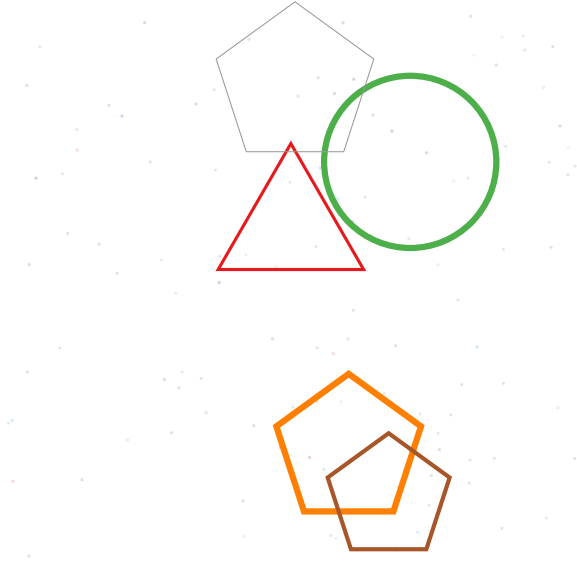[{"shape": "triangle", "thickness": 1.5, "radius": 0.73, "center": [0.504, 0.605]}, {"shape": "circle", "thickness": 3, "radius": 0.75, "center": [0.71, 0.719]}, {"shape": "pentagon", "thickness": 3, "radius": 0.66, "center": [0.604, 0.22]}, {"shape": "pentagon", "thickness": 2, "radius": 0.56, "center": [0.673, 0.138]}, {"shape": "pentagon", "thickness": 0.5, "radius": 0.72, "center": [0.511, 0.853]}]